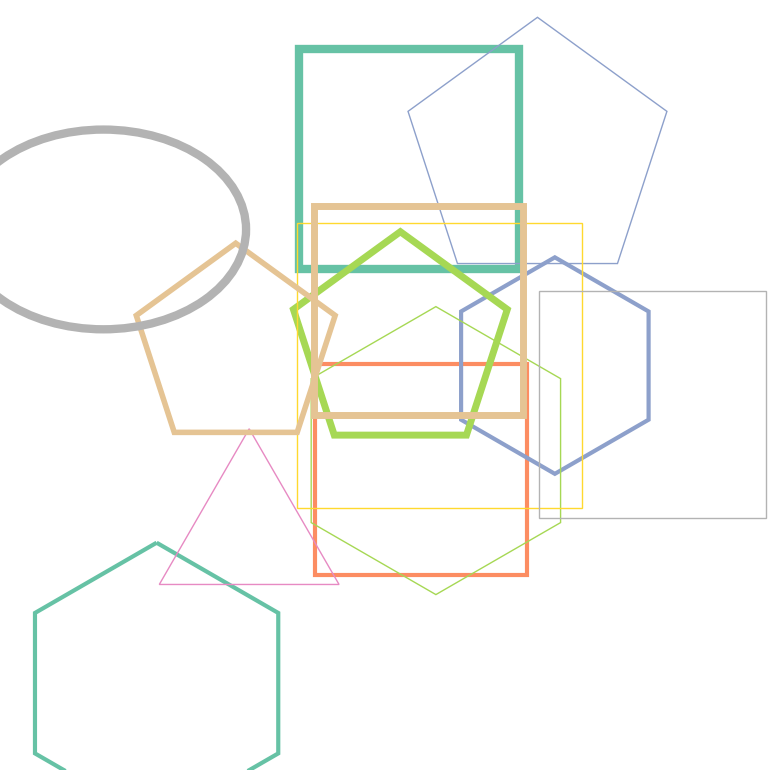[{"shape": "hexagon", "thickness": 1.5, "radius": 0.91, "center": [0.203, 0.113]}, {"shape": "square", "thickness": 3, "radius": 0.71, "center": [0.531, 0.794]}, {"shape": "square", "thickness": 1.5, "radius": 0.69, "center": [0.547, 0.39]}, {"shape": "pentagon", "thickness": 0.5, "radius": 0.88, "center": [0.698, 0.801]}, {"shape": "hexagon", "thickness": 1.5, "radius": 0.7, "center": [0.721, 0.525]}, {"shape": "triangle", "thickness": 0.5, "radius": 0.67, "center": [0.324, 0.308]}, {"shape": "hexagon", "thickness": 0.5, "radius": 0.93, "center": [0.566, 0.415]}, {"shape": "pentagon", "thickness": 2.5, "radius": 0.73, "center": [0.52, 0.553]}, {"shape": "square", "thickness": 0.5, "radius": 0.93, "center": [0.571, 0.526]}, {"shape": "pentagon", "thickness": 2, "radius": 0.68, "center": [0.306, 0.548]}, {"shape": "square", "thickness": 2.5, "radius": 0.68, "center": [0.543, 0.597]}, {"shape": "square", "thickness": 0.5, "radius": 0.74, "center": [0.847, 0.474]}, {"shape": "oval", "thickness": 3, "radius": 0.93, "center": [0.134, 0.702]}]